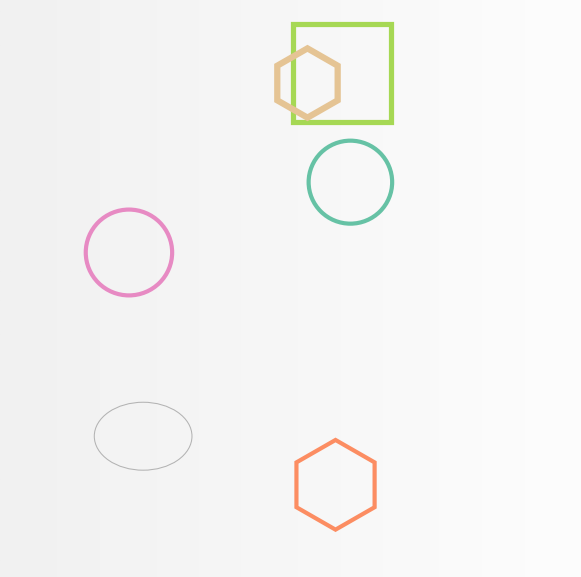[{"shape": "circle", "thickness": 2, "radius": 0.36, "center": [0.603, 0.684]}, {"shape": "hexagon", "thickness": 2, "radius": 0.39, "center": [0.577, 0.16]}, {"shape": "circle", "thickness": 2, "radius": 0.37, "center": [0.222, 0.562]}, {"shape": "square", "thickness": 2.5, "radius": 0.42, "center": [0.589, 0.873]}, {"shape": "hexagon", "thickness": 3, "radius": 0.3, "center": [0.529, 0.855]}, {"shape": "oval", "thickness": 0.5, "radius": 0.42, "center": [0.246, 0.244]}]